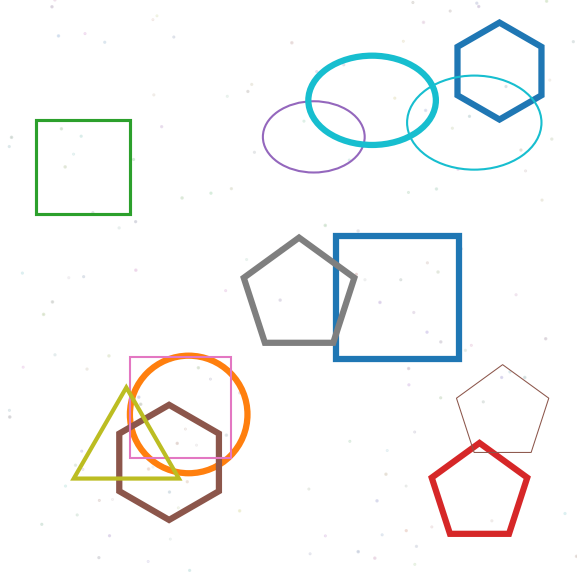[{"shape": "square", "thickness": 3, "radius": 0.53, "center": [0.688, 0.484]}, {"shape": "hexagon", "thickness": 3, "radius": 0.42, "center": [0.865, 0.876]}, {"shape": "circle", "thickness": 3, "radius": 0.51, "center": [0.327, 0.281]}, {"shape": "square", "thickness": 1.5, "radius": 0.41, "center": [0.144, 0.71]}, {"shape": "pentagon", "thickness": 3, "radius": 0.43, "center": [0.83, 0.145]}, {"shape": "oval", "thickness": 1, "radius": 0.44, "center": [0.543, 0.762]}, {"shape": "pentagon", "thickness": 0.5, "radius": 0.42, "center": [0.87, 0.284]}, {"shape": "hexagon", "thickness": 3, "radius": 0.5, "center": [0.293, 0.198]}, {"shape": "square", "thickness": 1, "radius": 0.44, "center": [0.313, 0.293]}, {"shape": "pentagon", "thickness": 3, "radius": 0.5, "center": [0.518, 0.487]}, {"shape": "triangle", "thickness": 2, "radius": 0.53, "center": [0.219, 0.223]}, {"shape": "oval", "thickness": 3, "radius": 0.55, "center": [0.644, 0.825]}, {"shape": "oval", "thickness": 1, "radius": 0.58, "center": [0.821, 0.787]}]